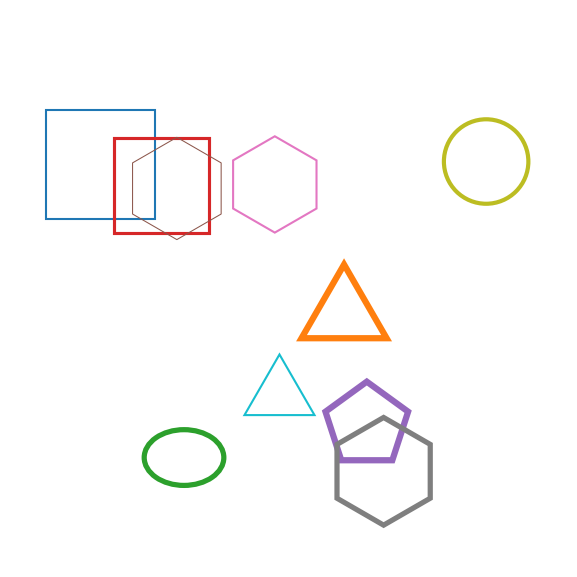[{"shape": "square", "thickness": 1, "radius": 0.47, "center": [0.174, 0.714]}, {"shape": "triangle", "thickness": 3, "radius": 0.43, "center": [0.596, 0.456]}, {"shape": "oval", "thickness": 2.5, "radius": 0.34, "center": [0.319, 0.207]}, {"shape": "square", "thickness": 1.5, "radius": 0.41, "center": [0.279, 0.677]}, {"shape": "pentagon", "thickness": 3, "radius": 0.38, "center": [0.635, 0.263]}, {"shape": "hexagon", "thickness": 0.5, "radius": 0.44, "center": [0.306, 0.673]}, {"shape": "hexagon", "thickness": 1, "radius": 0.42, "center": [0.476, 0.68]}, {"shape": "hexagon", "thickness": 2.5, "radius": 0.47, "center": [0.664, 0.183]}, {"shape": "circle", "thickness": 2, "radius": 0.37, "center": [0.842, 0.719]}, {"shape": "triangle", "thickness": 1, "radius": 0.35, "center": [0.484, 0.315]}]